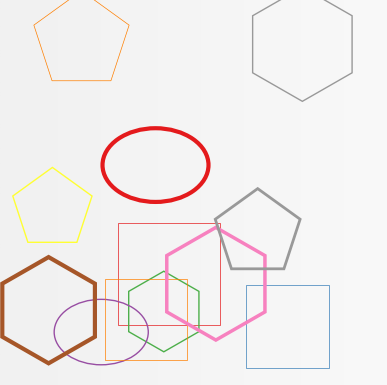[{"shape": "square", "thickness": 0.5, "radius": 0.66, "center": [0.436, 0.288]}, {"shape": "oval", "thickness": 3, "radius": 0.68, "center": [0.401, 0.571]}, {"shape": "square", "thickness": 0.5, "radius": 0.54, "center": [0.742, 0.151]}, {"shape": "hexagon", "thickness": 1, "radius": 0.52, "center": [0.423, 0.191]}, {"shape": "oval", "thickness": 1, "radius": 0.61, "center": [0.261, 0.137]}, {"shape": "pentagon", "thickness": 0.5, "radius": 0.65, "center": [0.21, 0.895]}, {"shape": "square", "thickness": 0.5, "radius": 0.52, "center": [0.377, 0.171]}, {"shape": "pentagon", "thickness": 1, "radius": 0.54, "center": [0.135, 0.458]}, {"shape": "hexagon", "thickness": 3, "radius": 0.69, "center": [0.125, 0.194]}, {"shape": "hexagon", "thickness": 2.5, "radius": 0.73, "center": [0.557, 0.263]}, {"shape": "hexagon", "thickness": 1, "radius": 0.74, "center": [0.78, 0.885]}, {"shape": "pentagon", "thickness": 2, "radius": 0.58, "center": [0.665, 0.395]}]